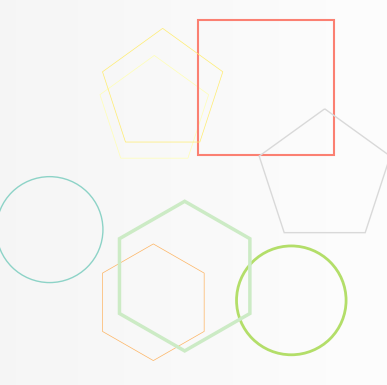[{"shape": "circle", "thickness": 1, "radius": 0.69, "center": [0.128, 0.404]}, {"shape": "pentagon", "thickness": 0.5, "radius": 0.74, "center": [0.398, 0.708]}, {"shape": "square", "thickness": 1.5, "radius": 0.87, "center": [0.686, 0.773]}, {"shape": "hexagon", "thickness": 0.5, "radius": 0.76, "center": [0.396, 0.215]}, {"shape": "circle", "thickness": 2, "radius": 0.71, "center": [0.752, 0.22]}, {"shape": "pentagon", "thickness": 1, "radius": 0.89, "center": [0.838, 0.54]}, {"shape": "hexagon", "thickness": 2.5, "radius": 0.97, "center": [0.477, 0.283]}, {"shape": "pentagon", "thickness": 0.5, "radius": 0.82, "center": [0.42, 0.763]}]